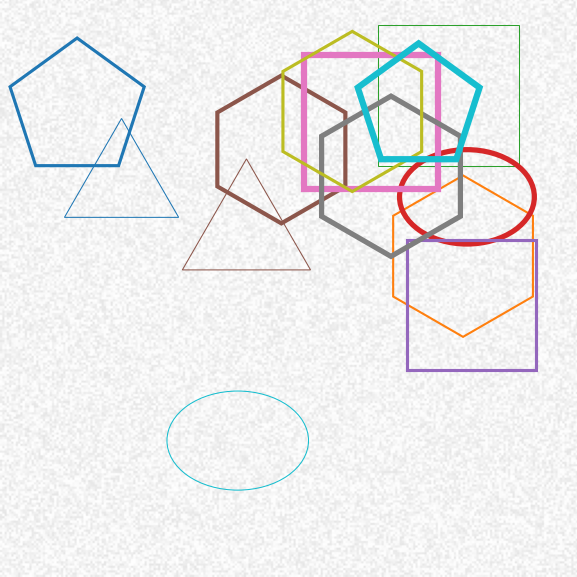[{"shape": "triangle", "thickness": 0.5, "radius": 0.57, "center": [0.21, 0.68]}, {"shape": "pentagon", "thickness": 1.5, "radius": 0.61, "center": [0.134, 0.811]}, {"shape": "hexagon", "thickness": 1, "radius": 0.7, "center": [0.802, 0.556]}, {"shape": "square", "thickness": 0.5, "radius": 0.61, "center": [0.776, 0.834]}, {"shape": "oval", "thickness": 2.5, "radius": 0.58, "center": [0.809, 0.658]}, {"shape": "square", "thickness": 1.5, "radius": 0.56, "center": [0.816, 0.471]}, {"shape": "hexagon", "thickness": 2, "radius": 0.64, "center": [0.487, 0.74]}, {"shape": "triangle", "thickness": 0.5, "radius": 0.64, "center": [0.427, 0.596]}, {"shape": "square", "thickness": 3, "radius": 0.58, "center": [0.642, 0.788]}, {"shape": "hexagon", "thickness": 2.5, "radius": 0.69, "center": [0.677, 0.694]}, {"shape": "hexagon", "thickness": 1.5, "radius": 0.69, "center": [0.61, 0.806]}, {"shape": "pentagon", "thickness": 3, "radius": 0.55, "center": [0.725, 0.813]}, {"shape": "oval", "thickness": 0.5, "radius": 0.61, "center": [0.412, 0.236]}]